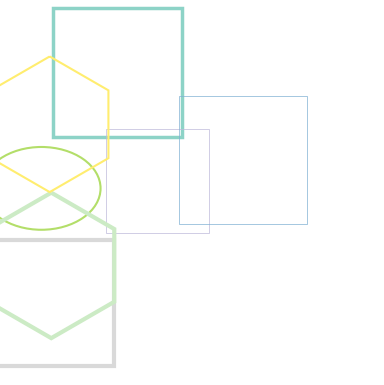[{"shape": "square", "thickness": 2.5, "radius": 0.84, "center": [0.306, 0.812]}, {"shape": "square", "thickness": 0.5, "radius": 0.67, "center": [0.409, 0.53]}, {"shape": "square", "thickness": 0.5, "radius": 0.83, "center": [0.63, 0.584]}, {"shape": "oval", "thickness": 1.5, "radius": 0.77, "center": [0.108, 0.511]}, {"shape": "square", "thickness": 3, "radius": 0.82, "center": [0.133, 0.213]}, {"shape": "hexagon", "thickness": 3, "radius": 0.94, "center": [0.133, 0.311]}, {"shape": "hexagon", "thickness": 1.5, "radius": 0.88, "center": [0.129, 0.677]}]